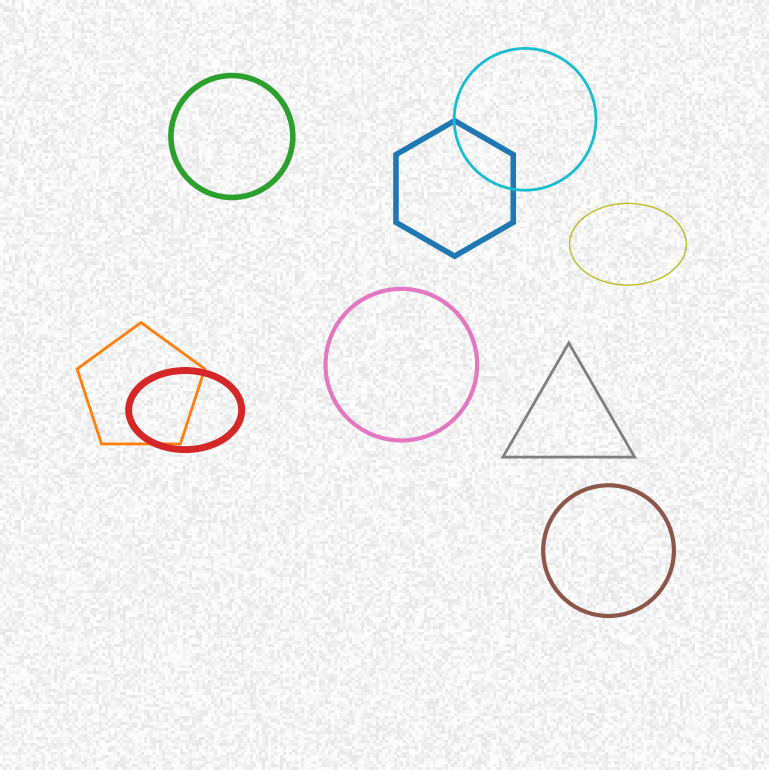[{"shape": "hexagon", "thickness": 2, "radius": 0.44, "center": [0.59, 0.755]}, {"shape": "pentagon", "thickness": 1, "radius": 0.44, "center": [0.183, 0.494]}, {"shape": "circle", "thickness": 2, "radius": 0.4, "center": [0.301, 0.823]}, {"shape": "oval", "thickness": 2.5, "radius": 0.37, "center": [0.24, 0.467]}, {"shape": "circle", "thickness": 1.5, "radius": 0.42, "center": [0.79, 0.285]}, {"shape": "circle", "thickness": 1.5, "radius": 0.49, "center": [0.521, 0.526]}, {"shape": "triangle", "thickness": 1, "radius": 0.49, "center": [0.739, 0.456]}, {"shape": "oval", "thickness": 0.5, "radius": 0.38, "center": [0.816, 0.683]}, {"shape": "circle", "thickness": 1, "radius": 0.46, "center": [0.682, 0.845]}]